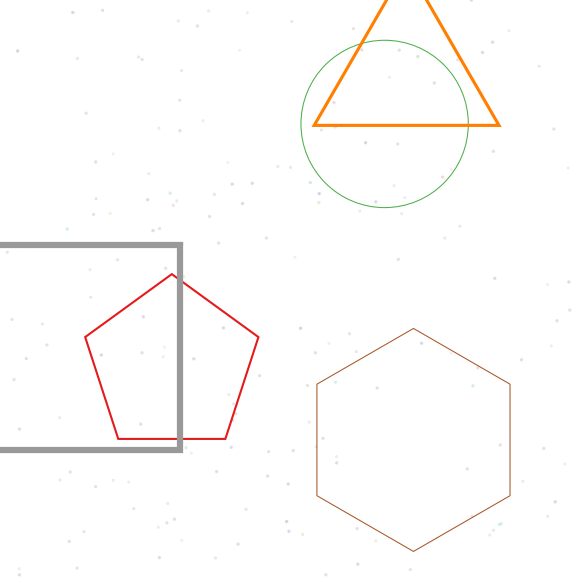[{"shape": "pentagon", "thickness": 1, "radius": 0.79, "center": [0.298, 0.367]}, {"shape": "circle", "thickness": 0.5, "radius": 0.72, "center": [0.666, 0.785]}, {"shape": "triangle", "thickness": 1.5, "radius": 0.92, "center": [0.704, 0.874]}, {"shape": "hexagon", "thickness": 0.5, "radius": 0.97, "center": [0.716, 0.237]}, {"shape": "square", "thickness": 3, "radius": 0.89, "center": [0.135, 0.398]}]